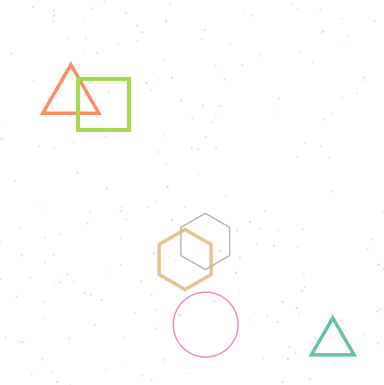[{"shape": "triangle", "thickness": 2.5, "radius": 0.32, "center": [0.864, 0.11]}, {"shape": "triangle", "thickness": 2.5, "radius": 0.42, "center": [0.184, 0.748]}, {"shape": "circle", "thickness": 1, "radius": 0.42, "center": [0.534, 0.157]}, {"shape": "square", "thickness": 3, "radius": 0.33, "center": [0.269, 0.729]}, {"shape": "hexagon", "thickness": 2.5, "radius": 0.39, "center": [0.481, 0.326]}, {"shape": "hexagon", "thickness": 1, "radius": 0.37, "center": [0.533, 0.373]}]